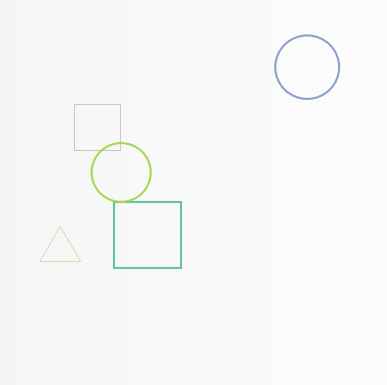[{"shape": "square", "thickness": 1.5, "radius": 0.43, "center": [0.381, 0.389]}, {"shape": "circle", "thickness": 1.5, "radius": 0.41, "center": [0.793, 0.826]}, {"shape": "circle", "thickness": 1.5, "radius": 0.38, "center": [0.313, 0.552]}, {"shape": "triangle", "thickness": 0.5, "radius": 0.3, "center": [0.155, 0.351]}, {"shape": "square", "thickness": 0.5, "radius": 0.3, "center": [0.25, 0.67]}]